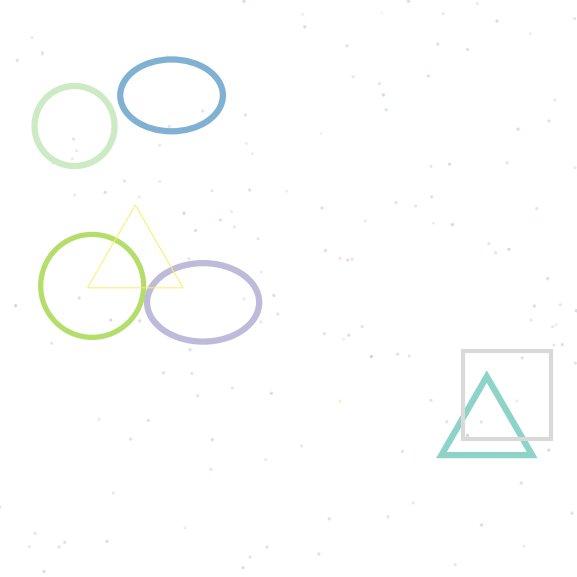[{"shape": "triangle", "thickness": 3, "radius": 0.45, "center": [0.843, 0.256]}, {"shape": "oval", "thickness": 3, "radius": 0.49, "center": [0.352, 0.476]}, {"shape": "oval", "thickness": 3, "radius": 0.44, "center": [0.297, 0.834]}, {"shape": "circle", "thickness": 2.5, "radius": 0.45, "center": [0.16, 0.504]}, {"shape": "square", "thickness": 2, "radius": 0.38, "center": [0.878, 0.315]}, {"shape": "circle", "thickness": 3, "radius": 0.35, "center": [0.129, 0.781]}, {"shape": "triangle", "thickness": 0.5, "radius": 0.48, "center": [0.234, 0.549]}]